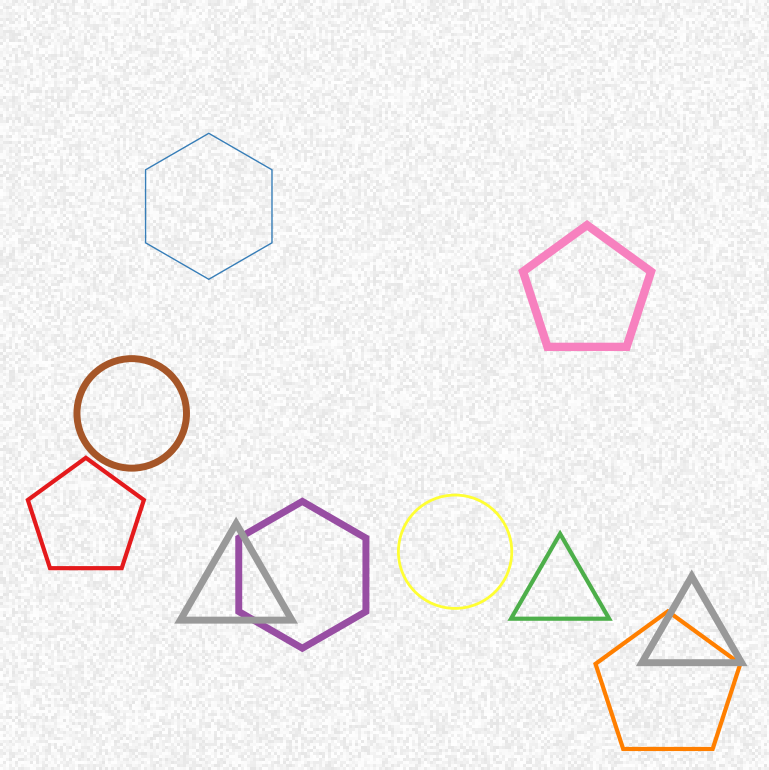[{"shape": "pentagon", "thickness": 1.5, "radius": 0.4, "center": [0.112, 0.326]}, {"shape": "hexagon", "thickness": 0.5, "radius": 0.47, "center": [0.271, 0.732]}, {"shape": "triangle", "thickness": 1.5, "radius": 0.37, "center": [0.727, 0.233]}, {"shape": "hexagon", "thickness": 2.5, "radius": 0.48, "center": [0.393, 0.253]}, {"shape": "pentagon", "thickness": 1.5, "radius": 0.49, "center": [0.867, 0.107]}, {"shape": "circle", "thickness": 1, "radius": 0.37, "center": [0.591, 0.283]}, {"shape": "circle", "thickness": 2.5, "radius": 0.36, "center": [0.171, 0.463]}, {"shape": "pentagon", "thickness": 3, "radius": 0.44, "center": [0.762, 0.62]}, {"shape": "triangle", "thickness": 2.5, "radius": 0.37, "center": [0.898, 0.177]}, {"shape": "triangle", "thickness": 2.5, "radius": 0.42, "center": [0.307, 0.236]}]